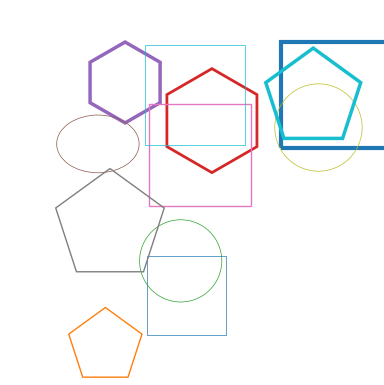[{"shape": "square", "thickness": 3, "radius": 0.69, "center": [0.868, 0.752]}, {"shape": "square", "thickness": 0.5, "radius": 0.51, "center": [0.485, 0.234]}, {"shape": "pentagon", "thickness": 1, "radius": 0.5, "center": [0.274, 0.101]}, {"shape": "circle", "thickness": 0.5, "radius": 0.53, "center": [0.469, 0.322]}, {"shape": "hexagon", "thickness": 2, "radius": 0.68, "center": [0.55, 0.687]}, {"shape": "hexagon", "thickness": 2.5, "radius": 0.53, "center": [0.325, 0.786]}, {"shape": "oval", "thickness": 0.5, "radius": 0.54, "center": [0.254, 0.626]}, {"shape": "square", "thickness": 1, "radius": 0.66, "center": [0.52, 0.597]}, {"shape": "pentagon", "thickness": 1, "radius": 0.74, "center": [0.286, 0.414]}, {"shape": "circle", "thickness": 0.5, "radius": 0.57, "center": [0.827, 0.669]}, {"shape": "square", "thickness": 0.5, "radius": 0.65, "center": [0.507, 0.754]}, {"shape": "pentagon", "thickness": 2.5, "radius": 0.65, "center": [0.814, 0.745]}]